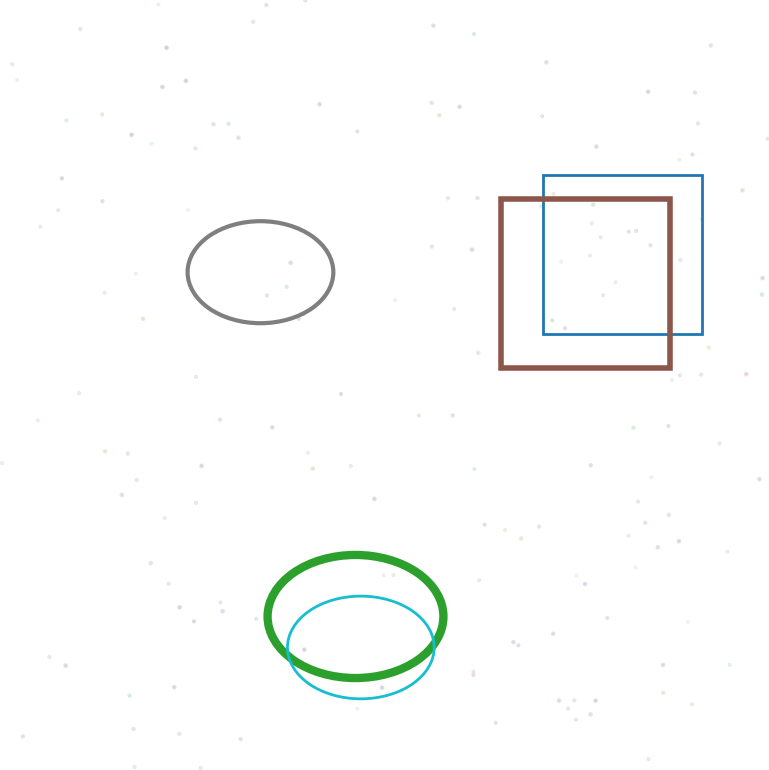[{"shape": "square", "thickness": 1, "radius": 0.52, "center": [0.808, 0.67]}, {"shape": "oval", "thickness": 3, "radius": 0.57, "center": [0.462, 0.199]}, {"shape": "square", "thickness": 2, "radius": 0.55, "center": [0.76, 0.632]}, {"shape": "oval", "thickness": 1.5, "radius": 0.47, "center": [0.338, 0.646]}, {"shape": "oval", "thickness": 1, "radius": 0.48, "center": [0.469, 0.159]}]